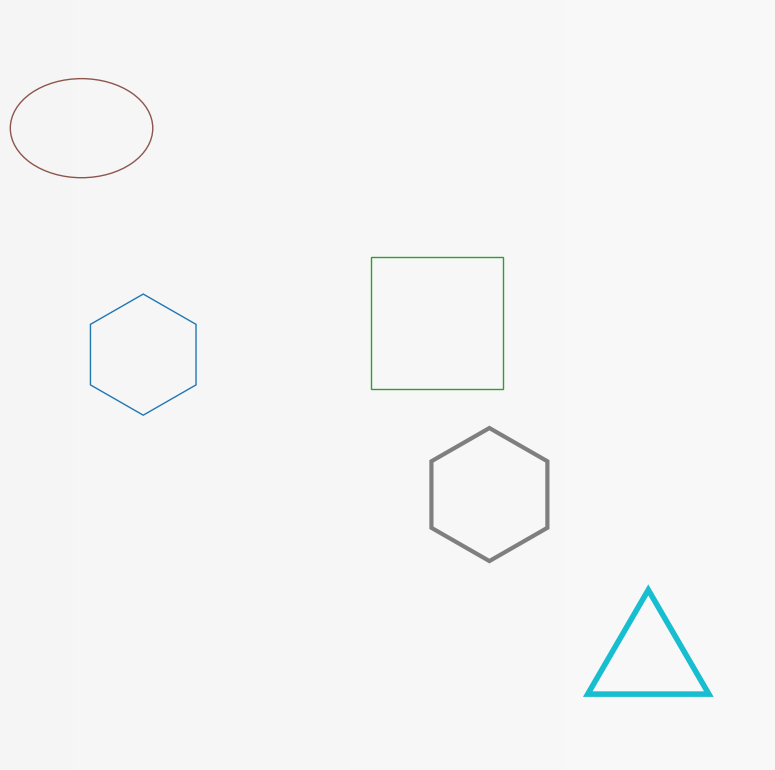[{"shape": "hexagon", "thickness": 0.5, "radius": 0.39, "center": [0.185, 0.539]}, {"shape": "square", "thickness": 0.5, "radius": 0.43, "center": [0.564, 0.58]}, {"shape": "oval", "thickness": 0.5, "radius": 0.46, "center": [0.105, 0.834]}, {"shape": "hexagon", "thickness": 1.5, "radius": 0.43, "center": [0.631, 0.358]}, {"shape": "triangle", "thickness": 2, "radius": 0.45, "center": [0.837, 0.144]}]